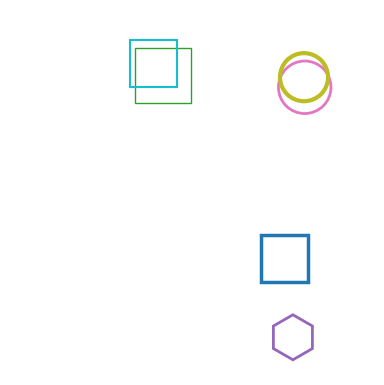[{"shape": "square", "thickness": 2.5, "radius": 0.3, "center": [0.74, 0.329]}, {"shape": "square", "thickness": 1, "radius": 0.36, "center": [0.423, 0.804]}, {"shape": "hexagon", "thickness": 2, "radius": 0.29, "center": [0.761, 0.124]}, {"shape": "circle", "thickness": 2, "radius": 0.34, "center": [0.791, 0.773]}, {"shape": "circle", "thickness": 3, "radius": 0.31, "center": [0.79, 0.8]}, {"shape": "square", "thickness": 1.5, "radius": 0.31, "center": [0.4, 0.835]}]